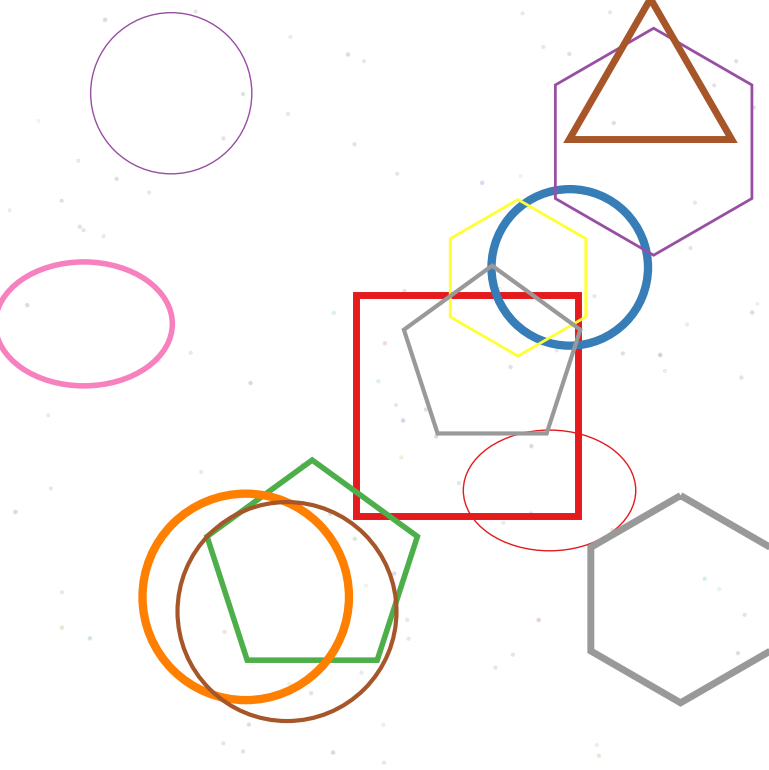[{"shape": "square", "thickness": 2.5, "radius": 0.72, "center": [0.606, 0.474]}, {"shape": "oval", "thickness": 0.5, "radius": 0.56, "center": [0.714, 0.363]}, {"shape": "circle", "thickness": 3, "radius": 0.51, "center": [0.74, 0.653]}, {"shape": "pentagon", "thickness": 2, "radius": 0.72, "center": [0.405, 0.259]}, {"shape": "circle", "thickness": 0.5, "radius": 0.52, "center": [0.222, 0.879]}, {"shape": "hexagon", "thickness": 1, "radius": 0.74, "center": [0.849, 0.816]}, {"shape": "circle", "thickness": 3, "radius": 0.67, "center": [0.319, 0.225]}, {"shape": "hexagon", "thickness": 1, "radius": 0.51, "center": [0.673, 0.639]}, {"shape": "circle", "thickness": 1.5, "radius": 0.71, "center": [0.373, 0.206]}, {"shape": "triangle", "thickness": 2.5, "radius": 0.61, "center": [0.845, 0.88]}, {"shape": "oval", "thickness": 2, "radius": 0.57, "center": [0.109, 0.579]}, {"shape": "hexagon", "thickness": 2.5, "radius": 0.67, "center": [0.884, 0.222]}, {"shape": "pentagon", "thickness": 1.5, "radius": 0.6, "center": [0.639, 0.535]}]